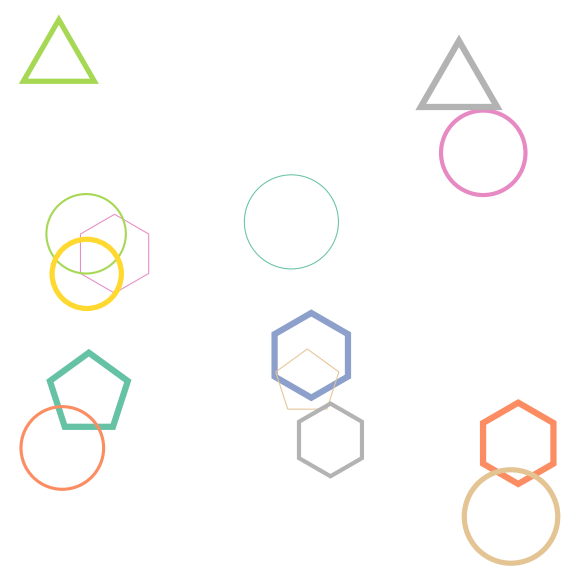[{"shape": "pentagon", "thickness": 3, "radius": 0.35, "center": [0.154, 0.317]}, {"shape": "circle", "thickness": 0.5, "radius": 0.41, "center": [0.505, 0.615]}, {"shape": "hexagon", "thickness": 3, "radius": 0.35, "center": [0.897, 0.231]}, {"shape": "circle", "thickness": 1.5, "radius": 0.36, "center": [0.108, 0.223]}, {"shape": "hexagon", "thickness": 3, "radius": 0.37, "center": [0.539, 0.384]}, {"shape": "hexagon", "thickness": 0.5, "radius": 0.34, "center": [0.198, 0.56]}, {"shape": "circle", "thickness": 2, "radius": 0.37, "center": [0.837, 0.735]}, {"shape": "triangle", "thickness": 2.5, "radius": 0.36, "center": [0.102, 0.894]}, {"shape": "circle", "thickness": 1, "radius": 0.34, "center": [0.149, 0.594]}, {"shape": "circle", "thickness": 2.5, "radius": 0.3, "center": [0.15, 0.525]}, {"shape": "circle", "thickness": 2.5, "radius": 0.4, "center": [0.885, 0.105]}, {"shape": "pentagon", "thickness": 0.5, "radius": 0.29, "center": [0.532, 0.337]}, {"shape": "hexagon", "thickness": 2, "radius": 0.31, "center": [0.572, 0.237]}, {"shape": "triangle", "thickness": 3, "radius": 0.38, "center": [0.795, 0.852]}]